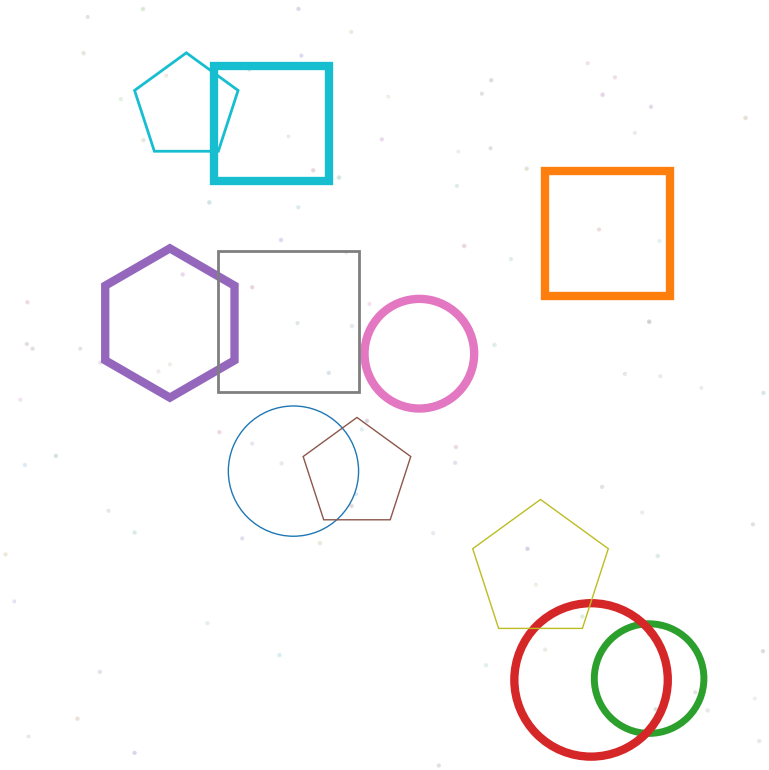[{"shape": "circle", "thickness": 0.5, "radius": 0.42, "center": [0.381, 0.388]}, {"shape": "square", "thickness": 3, "radius": 0.41, "center": [0.789, 0.697]}, {"shape": "circle", "thickness": 2.5, "radius": 0.36, "center": [0.843, 0.119]}, {"shape": "circle", "thickness": 3, "radius": 0.5, "center": [0.768, 0.117]}, {"shape": "hexagon", "thickness": 3, "radius": 0.48, "center": [0.221, 0.581]}, {"shape": "pentagon", "thickness": 0.5, "radius": 0.37, "center": [0.464, 0.384]}, {"shape": "circle", "thickness": 3, "radius": 0.36, "center": [0.545, 0.541]}, {"shape": "square", "thickness": 1, "radius": 0.46, "center": [0.375, 0.582]}, {"shape": "pentagon", "thickness": 0.5, "radius": 0.46, "center": [0.702, 0.259]}, {"shape": "pentagon", "thickness": 1, "radius": 0.35, "center": [0.242, 0.861]}, {"shape": "square", "thickness": 3, "radius": 0.37, "center": [0.353, 0.84]}]